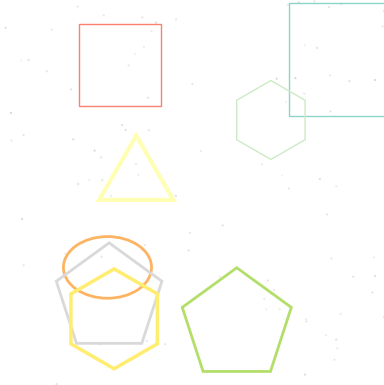[{"shape": "square", "thickness": 1, "radius": 0.74, "center": [0.899, 0.845]}, {"shape": "triangle", "thickness": 3, "radius": 0.56, "center": [0.354, 0.537]}, {"shape": "square", "thickness": 1, "radius": 0.53, "center": [0.311, 0.832]}, {"shape": "oval", "thickness": 2, "radius": 0.57, "center": [0.279, 0.305]}, {"shape": "pentagon", "thickness": 2, "radius": 0.74, "center": [0.615, 0.156]}, {"shape": "pentagon", "thickness": 2, "radius": 0.72, "center": [0.283, 0.225]}, {"shape": "hexagon", "thickness": 1, "radius": 0.51, "center": [0.704, 0.688]}, {"shape": "hexagon", "thickness": 2.5, "radius": 0.65, "center": [0.296, 0.172]}]